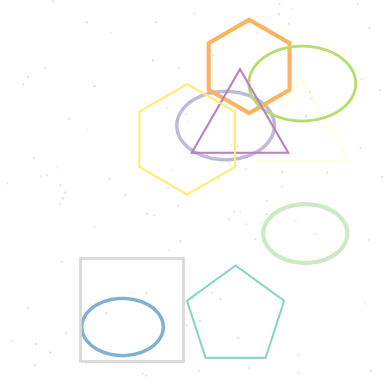[{"shape": "pentagon", "thickness": 1.5, "radius": 0.66, "center": [0.612, 0.178]}, {"shape": "triangle", "thickness": 0.5, "radius": 0.7, "center": [0.785, 0.653]}, {"shape": "oval", "thickness": 2.5, "radius": 0.63, "center": [0.586, 0.674]}, {"shape": "oval", "thickness": 2.5, "radius": 0.53, "center": [0.318, 0.151]}, {"shape": "hexagon", "thickness": 3, "radius": 0.61, "center": [0.647, 0.827]}, {"shape": "oval", "thickness": 2, "radius": 0.69, "center": [0.785, 0.783]}, {"shape": "square", "thickness": 2, "radius": 0.67, "center": [0.341, 0.197]}, {"shape": "triangle", "thickness": 1.5, "radius": 0.72, "center": [0.623, 0.676]}, {"shape": "oval", "thickness": 3, "radius": 0.55, "center": [0.793, 0.393]}, {"shape": "hexagon", "thickness": 1.5, "radius": 0.72, "center": [0.486, 0.638]}]